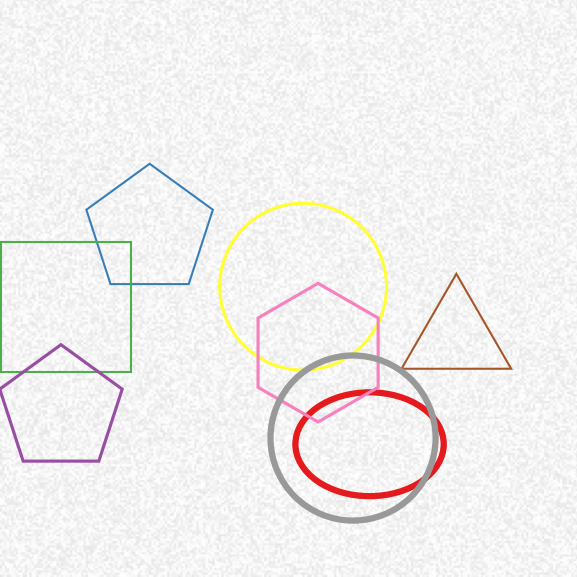[{"shape": "oval", "thickness": 3, "radius": 0.64, "center": [0.64, 0.23]}, {"shape": "pentagon", "thickness": 1, "radius": 0.58, "center": [0.259, 0.6]}, {"shape": "square", "thickness": 1, "radius": 0.56, "center": [0.114, 0.467]}, {"shape": "pentagon", "thickness": 1.5, "radius": 0.56, "center": [0.106, 0.291]}, {"shape": "circle", "thickness": 1.5, "radius": 0.72, "center": [0.525, 0.503]}, {"shape": "triangle", "thickness": 1, "radius": 0.55, "center": [0.79, 0.415]}, {"shape": "hexagon", "thickness": 1.5, "radius": 0.6, "center": [0.551, 0.388]}, {"shape": "circle", "thickness": 3, "radius": 0.71, "center": [0.611, 0.241]}]